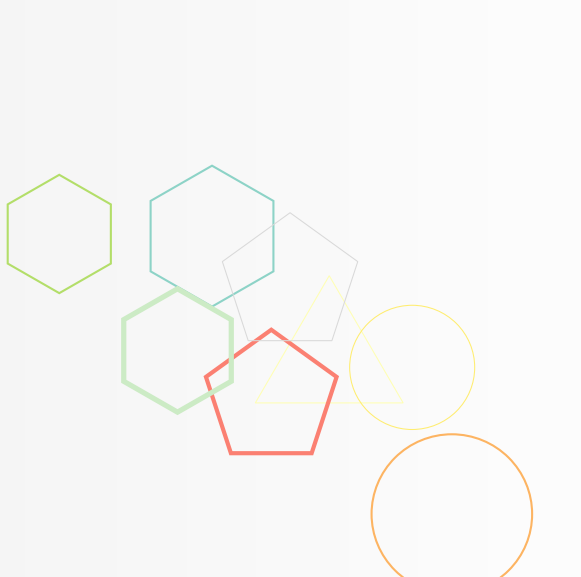[{"shape": "hexagon", "thickness": 1, "radius": 0.61, "center": [0.365, 0.59]}, {"shape": "triangle", "thickness": 0.5, "radius": 0.73, "center": [0.566, 0.375]}, {"shape": "pentagon", "thickness": 2, "radius": 0.59, "center": [0.467, 0.31]}, {"shape": "circle", "thickness": 1, "radius": 0.69, "center": [0.777, 0.109]}, {"shape": "hexagon", "thickness": 1, "radius": 0.51, "center": [0.102, 0.594]}, {"shape": "pentagon", "thickness": 0.5, "radius": 0.61, "center": [0.499, 0.508]}, {"shape": "hexagon", "thickness": 2.5, "radius": 0.53, "center": [0.305, 0.392]}, {"shape": "circle", "thickness": 0.5, "radius": 0.54, "center": [0.709, 0.363]}]